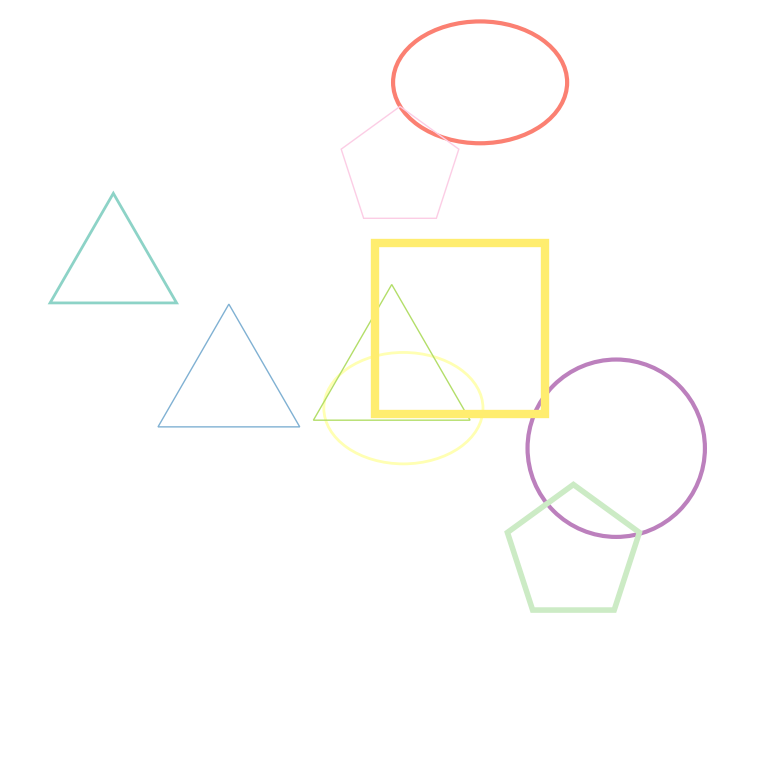[{"shape": "triangle", "thickness": 1, "radius": 0.47, "center": [0.147, 0.654]}, {"shape": "oval", "thickness": 1, "radius": 0.52, "center": [0.524, 0.47]}, {"shape": "oval", "thickness": 1.5, "radius": 0.57, "center": [0.624, 0.893]}, {"shape": "triangle", "thickness": 0.5, "radius": 0.53, "center": [0.297, 0.499]}, {"shape": "triangle", "thickness": 0.5, "radius": 0.59, "center": [0.509, 0.513]}, {"shape": "pentagon", "thickness": 0.5, "radius": 0.4, "center": [0.519, 0.781]}, {"shape": "circle", "thickness": 1.5, "radius": 0.58, "center": [0.8, 0.418]}, {"shape": "pentagon", "thickness": 2, "radius": 0.45, "center": [0.745, 0.281]}, {"shape": "square", "thickness": 3, "radius": 0.55, "center": [0.597, 0.574]}]